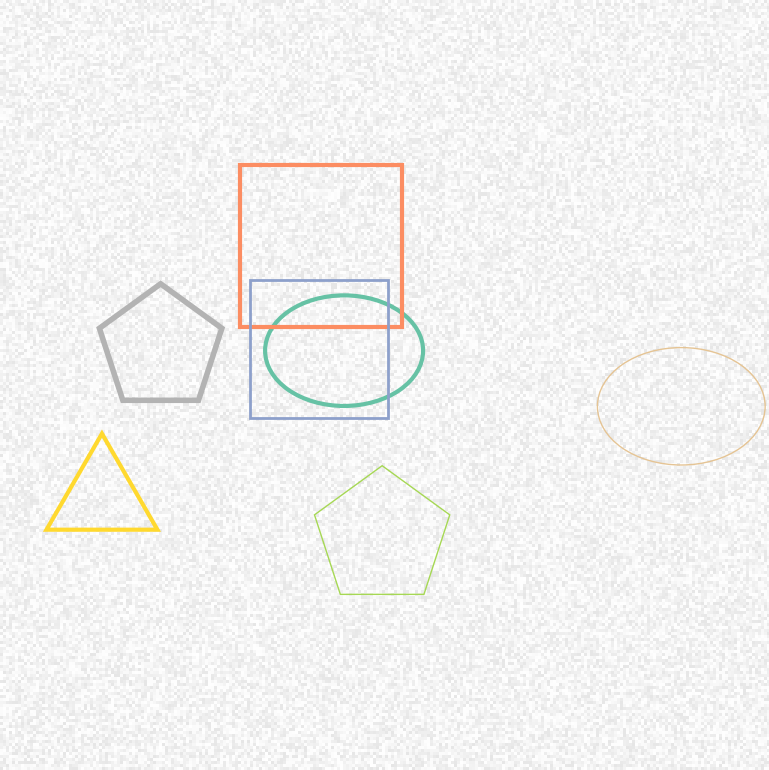[{"shape": "oval", "thickness": 1.5, "radius": 0.51, "center": [0.447, 0.545]}, {"shape": "square", "thickness": 1.5, "radius": 0.52, "center": [0.417, 0.68]}, {"shape": "square", "thickness": 1, "radius": 0.45, "center": [0.414, 0.547]}, {"shape": "pentagon", "thickness": 0.5, "radius": 0.46, "center": [0.496, 0.303]}, {"shape": "triangle", "thickness": 1.5, "radius": 0.42, "center": [0.132, 0.354]}, {"shape": "oval", "thickness": 0.5, "radius": 0.54, "center": [0.885, 0.472]}, {"shape": "pentagon", "thickness": 2, "radius": 0.42, "center": [0.209, 0.548]}]